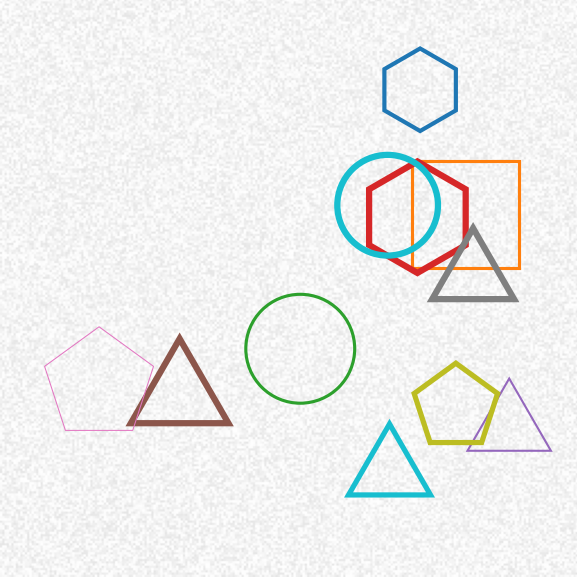[{"shape": "hexagon", "thickness": 2, "radius": 0.36, "center": [0.727, 0.844]}, {"shape": "square", "thickness": 1.5, "radius": 0.46, "center": [0.806, 0.628]}, {"shape": "circle", "thickness": 1.5, "radius": 0.47, "center": [0.52, 0.395]}, {"shape": "hexagon", "thickness": 3, "radius": 0.48, "center": [0.723, 0.623]}, {"shape": "triangle", "thickness": 1, "radius": 0.42, "center": [0.882, 0.26]}, {"shape": "triangle", "thickness": 3, "radius": 0.49, "center": [0.311, 0.315]}, {"shape": "pentagon", "thickness": 0.5, "radius": 0.5, "center": [0.172, 0.334]}, {"shape": "triangle", "thickness": 3, "radius": 0.41, "center": [0.819, 0.522]}, {"shape": "pentagon", "thickness": 2.5, "radius": 0.38, "center": [0.789, 0.294]}, {"shape": "circle", "thickness": 3, "radius": 0.44, "center": [0.671, 0.644]}, {"shape": "triangle", "thickness": 2.5, "radius": 0.41, "center": [0.674, 0.183]}]